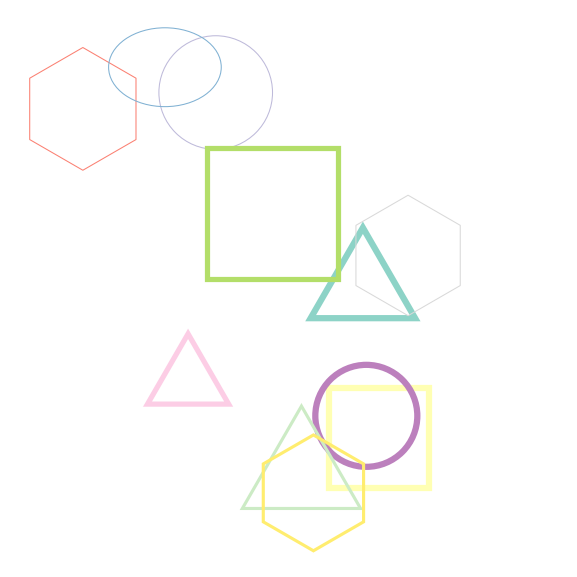[{"shape": "triangle", "thickness": 3, "radius": 0.52, "center": [0.628, 0.5]}, {"shape": "square", "thickness": 3, "radius": 0.43, "center": [0.657, 0.241]}, {"shape": "circle", "thickness": 0.5, "radius": 0.49, "center": [0.374, 0.839]}, {"shape": "hexagon", "thickness": 0.5, "radius": 0.53, "center": [0.143, 0.811]}, {"shape": "oval", "thickness": 0.5, "radius": 0.49, "center": [0.286, 0.883]}, {"shape": "square", "thickness": 2.5, "radius": 0.57, "center": [0.472, 0.629]}, {"shape": "triangle", "thickness": 2.5, "radius": 0.41, "center": [0.326, 0.34]}, {"shape": "hexagon", "thickness": 0.5, "radius": 0.52, "center": [0.707, 0.557]}, {"shape": "circle", "thickness": 3, "radius": 0.44, "center": [0.634, 0.279]}, {"shape": "triangle", "thickness": 1.5, "radius": 0.59, "center": [0.522, 0.178]}, {"shape": "hexagon", "thickness": 1.5, "radius": 0.5, "center": [0.543, 0.146]}]